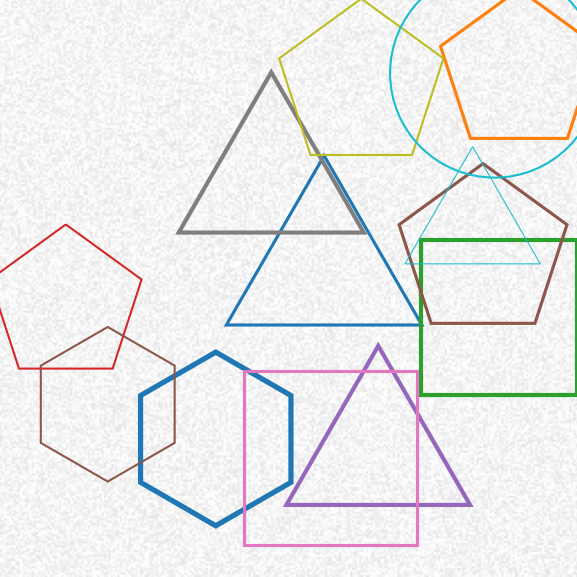[{"shape": "hexagon", "thickness": 2.5, "radius": 0.75, "center": [0.374, 0.239]}, {"shape": "triangle", "thickness": 1.5, "radius": 0.98, "center": [0.561, 0.534]}, {"shape": "pentagon", "thickness": 1.5, "radius": 0.71, "center": [0.899, 0.875]}, {"shape": "square", "thickness": 2, "radius": 0.67, "center": [0.864, 0.449]}, {"shape": "pentagon", "thickness": 1, "radius": 0.69, "center": [0.114, 0.473]}, {"shape": "triangle", "thickness": 2, "radius": 0.92, "center": [0.655, 0.217]}, {"shape": "pentagon", "thickness": 1.5, "radius": 0.76, "center": [0.836, 0.563]}, {"shape": "hexagon", "thickness": 1, "radius": 0.67, "center": [0.187, 0.299]}, {"shape": "square", "thickness": 1.5, "radius": 0.75, "center": [0.572, 0.206]}, {"shape": "triangle", "thickness": 2, "radius": 0.92, "center": [0.47, 0.689]}, {"shape": "pentagon", "thickness": 1, "radius": 0.75, "center": [0.626, 0.852]}, {"shape": "triangle", "thickness": 0.5, "radius": 0.68, "center": [0.818, 0.61]}, {"shape": "circle", "thickness": 1, "radius": 0.9, "center": [0.856, 0.872]}]